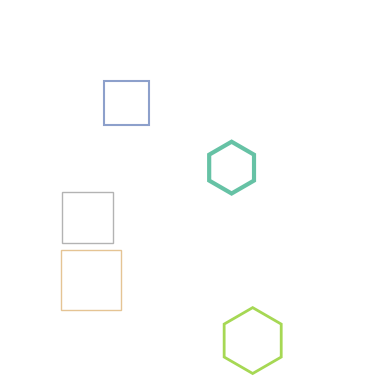[{"shape": "hexagon", "thickness": 3, "radius": 0.34, "center": [0.602, 0.565]}, {"shape": "square", "thickness": 1.5, "radius": 0.29, "center": [0.329, 0.733]}, {"shape": "hexagon", "thickness": 2, "radius": 0.43, "center": [0.656, 0.115]}, {"shape": "square", "thickness": 1, "radius": 0.39, "center": [0.236, 0.273]}, {"shape": "square", "thickness": 1, "radius": 0.33, "center": [0.228, 0.435]}]